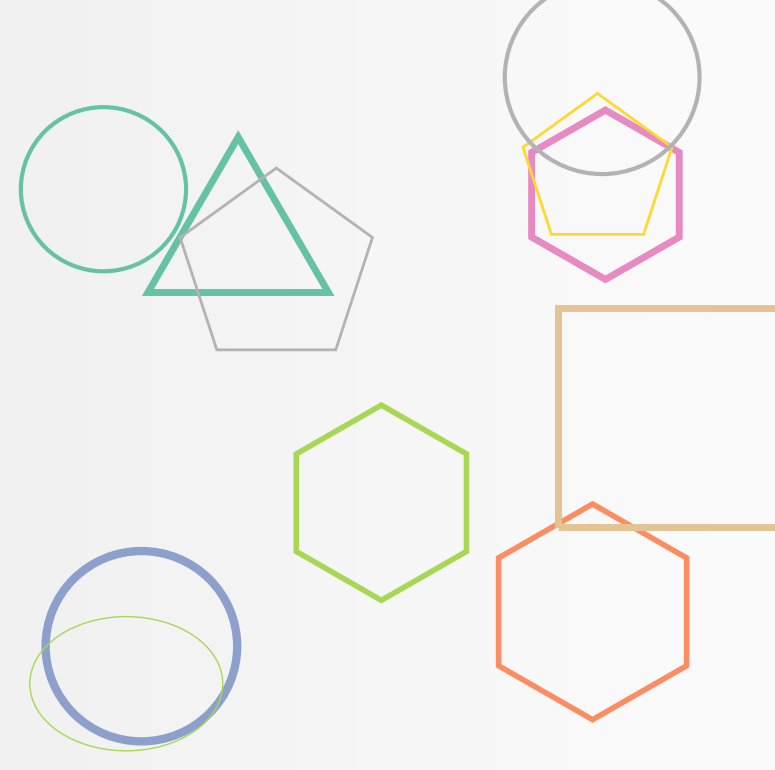[{"shape": "circle", "thickness": 1.5, "radius": 0.53, "center": [0.133, 0.754]}, {"shape": "triangle", "thickness": 2.5, "radius": 0.67, "center": [0.307, 0.687]}, {"shape": "hexagon", "thickness": 2, "radius": 0.7, "center": [0.765, 0.205]}, {"shape": "circle", "thickness": 3, "radius": 0.62, "center": [0.182, 0.161]}, {"shape": "hexagon", "thickness": 2.5, "radius": 0.55, "center": [0.781, 0.747]}, {"shape": "hexagon", "thickness": 2, "radius": 0.63, "center": [0.492, 0.347]}, {"shape": "oval", "thickness": 0.5, "radius": 0.62, "center": [0.163, 0.112]}, {"shape": "pentagon", "thickness": 1, "radius": 0.51, "center": [0.771, 0.777]}, {"shape": "square", "thickness": 2.5, "radius": 0.71, "center": [0.862, 0.458]}, {"shape": "circle", "thickness": 1.5, "radius": 0.63, "center": [0.777, 0.9]}, {"shape": "pentagon", "thickness": 1, "radius": 0.65, "center": [0.357, 0.651]}]